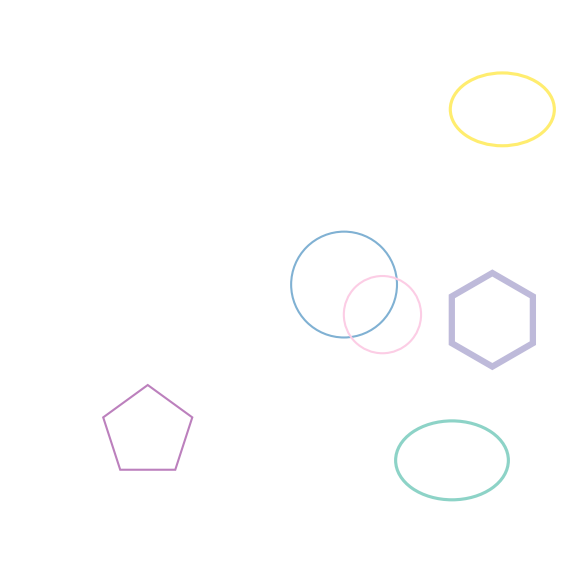[{"shape": "oval", "thickness": 1.5, "radius": 0.49, "center": [0.783, 0.202]}, {"shape": "hexagon", "thickness": 3, "radius": 0.41, "center": [0.853, 0.445]}, {"shape": "circle", "thickness": 1, "radius": 0.46, "center": [0.596, 0.506]}, {"shape": "circle", "thickness": 1, "radius": 0.33, "center": [0.662, 0.454]}, {"shape": "pentagon", "thickness": 1, "radius": 0.41, "center": [0.256, 0.251]}, {"shape": "oval", "thickness": 1.5, "radius": 0.45, "center": [0.87, 0.81]}]